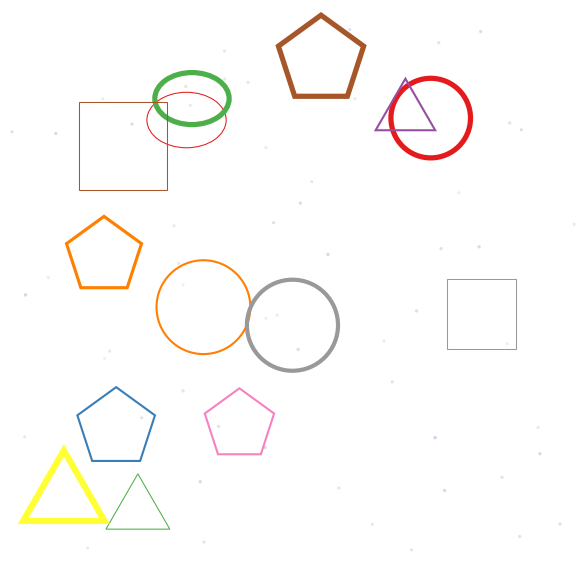[{"shape": "circle", "thickness": 2.5, "radius": 0.34, "center": [0.746, 0.795]}, {"shape": "oval", "thickness": 0.5, "radius": 0.34, "center": [0.323, 0.791]}, {"shape": "pentagon", "thickness": 1, "radius": 0.35, "center": [0.201, 0.258]}, {"shape": "triangle", "thickness": 0.5, "radius": 0.32, "center": [0.239, 0.115]}, {"shape": "oval", "thickness": 2.5, "radius": 0.32, "center": [0.332, 0.828]}, {"shape": "triangle", "thickness": 1, "radius": 0.3, "center": [0.702, 0.803]}, {"shape": "pentagon", "thickness": 1.5, "radius": 0.34, "center": [0.18, 0.556]}, {"shape": "circle", "thickness": 1, "radius": 0.41, "center": [0.352, 0.467]}, {"shape": "triangle", "thickness": 3, "radius": 0.41, "center": [0.11, 0.138]}, {"shape": "pentagon", "thickness": 2.5, "radius": 0.39, "center": [0.556, 0.895]}, {"shape": "square", "thickness": 0.5, "radius": 0.38, "center": [0.213, 0.746]}, {"shape": "pentagon", "thickness": 1, "radius": 0.32, "center": [0.415, 0.264]}, {"shape": "square", "thickness": 0.5, "radius": 0.3, "center": [0.833, 0.456]}, {"shape": "circle", "thickness": 2, "radius": 0.39, "center": [0.506, 0.436]}]